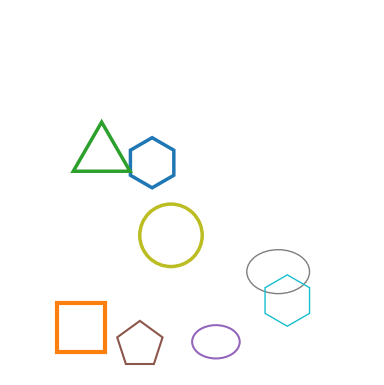[{"shape": "hexagon", "thickness": 2.5, "radius": 0.33, "center": [0.395, 0.577]}, {"shape": "square", "thickness": 3, "radius": 0.32, "center": [0.211, 0.15]}, {"shape": "triangle", "thickness": 2.5, "radius": 0.43, "center": [0.264, 0.598]}, {"shape": "oval", "thickness": 1.5, "radius": 0.31, "center": [0.561, 0.112]}, {"shape": "pentagon", "thickness": 1.5, "radius": 0.31, "center": [0.363, 0.105]}, {"shape": "oval", "thickness": 1, "radius": 0.41, "center": [0.723, 0.294]}, {"shape": "circle", "thickness": 2.5, "radius": 0.41, "center": [0.444, 0.389]}, {"shape": "hexagon", "thickness": 1, "radius": 0.33, "center": [0.746, 0.219]}]